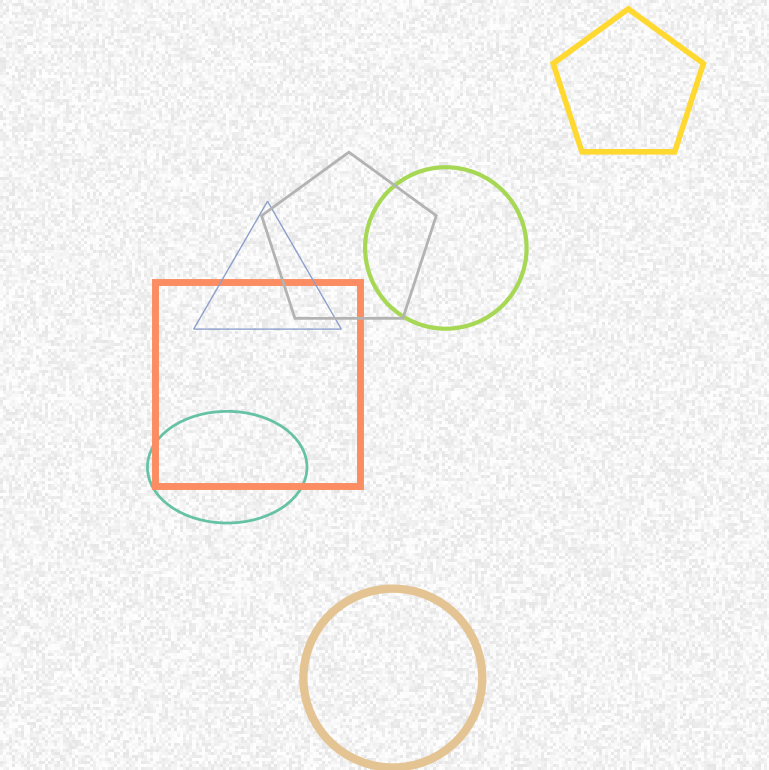[{"shape": "oval", "thickness": 1, "radius": 0.52, "center": [0.295, 0.393]}, {"shape": "square", "thickness": 2.5, "radius": 0.66, "center": [0.334, 0.501]}, {"shape": "triangle", "thickness": 0.5, "radius": 0.55, "center": [0.347, 0.628]}, {"shape": "circle", "thickness": 1.5, "radius": 0.52, "center": [0.579, 0.678]}, {"shape": "pentagon", "thickness": 2, "radius": 0.51, "center": [0.816, 0.886]}, {"shape": "circle", "thickness": 3, "radius": 0.58, "center": [0.51, 0.119]}, {"shape": "pentagon", "thickness": 1, "radius": 0.6, "center": [0.453, 0.683]}]